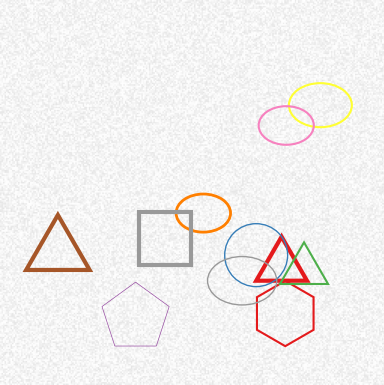[{"shape": "hexagon", "thickness": 1.5, "radius": 0.42, "center": [0.741, 0.186]}, {"shape": "triangle", "thickness": 3, "radius": 0.38, "center": [0.731, 0.309]}, {"shape": "circle", "thickness": 1, "radius": 0.41, "center": [0.665, 0.337]}, {"shape": "triangle", "thickness": 1.5, "radius": 0.36, "center": [0.79, 0.298]}, {"shape": "pentagon", "thickness": 0.5, "radius": 0.46, "center": [0.352, 0.175]}, {"shape": "oval", "thickness": 2, "radius": 0.35, "center": [0.528, 0.447]}, {"shape": "oval", "thickness": 1.5, "radius": 0.41, "center": [0.832, 0.727]}, {"shape": "triangle", "thickness": 3, "radius": 0.48, "center": [0.15, 0.346]}, {"shape": "oval", "thickness": 1.5, "radius": 0.36, "center": [0.743, 0.674]}, {"shape": "oval", "thickness": 1, "radius": 0.45, "center": [0.629, 0.271]}, {"shape": "square", "thickness": 3, "radius": 0.34, "center": [0.429, 0.381]}]